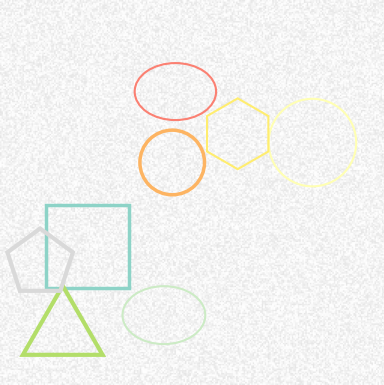[{"shape": "square", "thickness": 2.5, "radius": 0.54, "center": [0.227, 0.359]}, {"shape": "circle", "thickness": 1.5, "radius": 0.57, "center": [0.811, 0.63]}, {"shape": "oval", "thickness": 1.5, "radius": 0.53, "center": [0.456, 0.762]}, {"shape": "circle", "thickness": 2.5, "radius": 0.42, "center": [0.447, 0.578]}, {"shape": "triangle", "thickness": 3, "radius": 0.6, "center": [0.163, 0.138]}, {"shape": "pentagon", "thickness": 3, "radius": 0.45, "center": [0.104, 0.317]}, {"shape": "oval", "thickness": 1.5, "radius": 0.54, "center": [0.426, 0.181]}, {"shape": "hexagon", "thickness": 1.5, "radius": 0.46, "center": [0.617, 0.653]}]